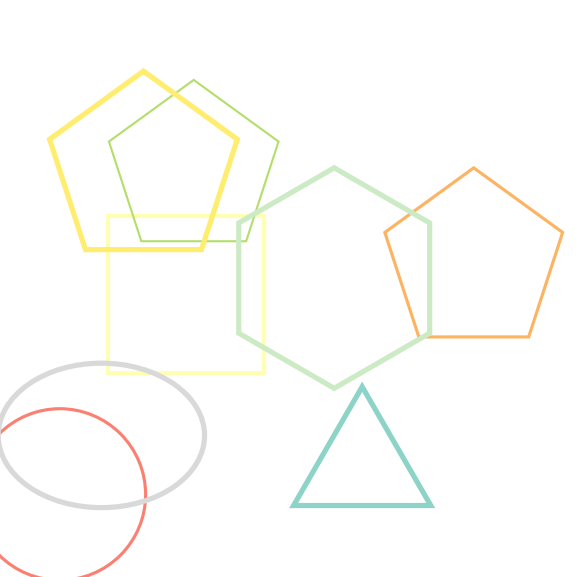[{"shape": "triangle", "thickness": 2.5, "radius": 0.69, "center": [0.627, 0.192]}, {"shape": "square", "thickness": 2, "radius": 0.68, "center": [0.322, 0.49]}, {"shape": "circle", "thickness": 1.5, "radius": 0.74, "center": [0.104, 0.143]}, {"shape": "pentagon", "thickness": 1.5, "radius": 0.81, "center": [0.82, 0.547]}, {"shape": "pentagon", "thickness": 1, "radius": 0.77, "center": [0.335, 0.706]}, {"shape": "oval", "thickness": 2.5, "radius": 0.89, "center": [0.176, 0.245]}, {"shape": "hexagon", "thickness": 2.5, "radius": 0.95, "center": [0.579, 0.518]}, {"shape": "pentagon", "thickness": 2.5, "radius": 0.85, "center": [0.248, 0.705]}]